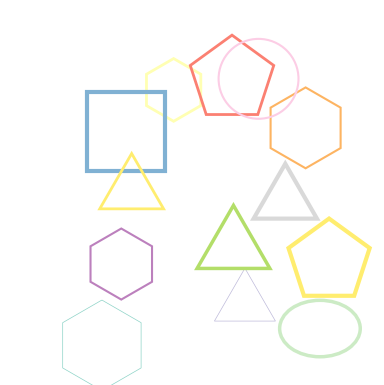[{"shape": "hexagon", "thickness": 0.5, "radius": 0.59, "center": [0.265, 0.103]}, {"shape": "hexagon", "thickness": 2, "radius": 0.41, "center": [0.451, 0.766]}, {"shape": "triangle", "thickness": 0.5, "radius": 0.46, "center": [0.636, 0.212]}, {"shape": "pentagon", "thickness": 2, "radius": 0.57, "center": [0.603, 0.795]}, {"shape": "square", "thickness": 3, "radius": 0.51, "center": [0.327, 0.658]}, {"shape": "hexagon", "thickness": 1.5, "radius": 0.52, "center": [0.794, 0.668]}, {"shape": "triangle", "thickness": 2.5, "radius": 0.55, "center": [0.606, 0.357]}, {"shape": "circle", "thickness": 1.5, "radius": 0.52, "center": [0.672, 0.795]}, {"shape": "triangle", "thickness": 3, "radius": 0.48, "center": [0.741, 0.48]}, {"shape": "hexagon", "thickness": 1.5, "radius": 0.46, "center": [0.315, 0.314]}, {"shape": "oval", "thickness": 2.5, "radius": 0.52, "center": [0.831, 0.147]}, {"shape": "pentagon", "thickness": 3, "radius": 0.55, "center": [0.855, 0.321]}, {"shape": "triangle", "thickness": 2, "radius": 0.48, "center": [0.342, 0.505]}]